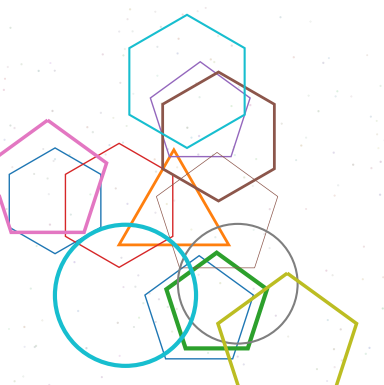[{"shape": "hexagon", "thickness": 1, "radius": 0.69, "center": [0.143, 0.478]}, {"shape": "pentagon", "thickness": 1, "radius": 0.74, "center": [0.517, 0.188]}, {"shape": "triangle", "thickness": 2, "radius": 0.82, "center": [0.452, 0.446]}, {"shape": "pentagon", "thickness": 3, "radius": 0.69, "center": [0.563, 0.206]}, {"shape": "hexagon", "thickness": 1, "radius": 0.8, "center": [0.309, 0.467]}, {"shape": "pentagon", "thickness": 1, "radius": 0.68, "center": [0.52, 0.703]}, {"shape": "pentagon", "thickness": 0.5, "radius": 0.83, "center": [0.564, 0.438]}, {"shape": "hexagon", "thickness": 2, "radius": 0.84, "center": [0.568, 0.645]}, {"shape": "pentagon", "thickness": 2.5, "radius": 0.81, "center": [0.124, 0.527]}, {"shape": "circle", "thickness": 1.5, "radius": 0.78, "center": [0.618, 0.263]}, {"shape": "pentagon", "thickness": 2.5, "radius": 0.95, "center": [0.746, 0.101]}, {"shape": "hexagon", "thickness": 1.5, "radius": 0.86, "center": [0.486, 0.789]}, {"shape": "circle", "thickness": 3, "radius": 0.92, "center": [0.326, 0.233]}]